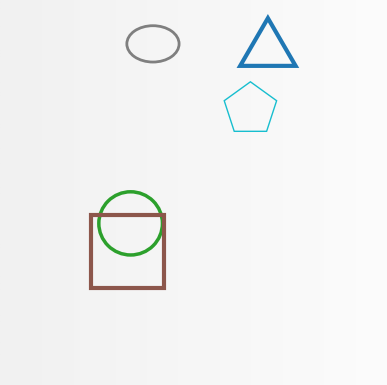[{"shape": "triangle", "thickness": 3, "radius": 0.41, "center": [0.691, 0.87]}, {"shape": "circle", "thickness": 2.5, "radius": 0.41, "center": [0.337, 0.42]}, {"shape": "square", "thickness": 3, "radius": 0.47, "center": [0.33, 0.347]}, {"shape": "oval", "thickness": 2, "radius": 0.34, "center": [0.395, 0.886]}, {"shape": "pentagon", "thickness": 1, "radius": 0.36, "center": [0.646, 0.716]}]